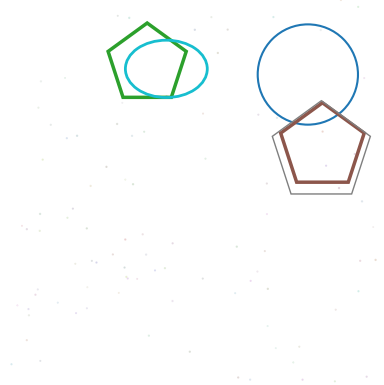[{"shape": "circle", "thickness": 1.5, "radius": 0.65, "center": [0.8, 0.806]}, {"shape": "pentagon", "thickness": 2.5, "radius": 0.53, "center": [0.382, 0.833]}, {"shape": "pentagon", "thickness": 2.5, "radius": 0.57, "center": [0.838, 0.619]}, {"shape": "pentagon", "thickness": 1, "radius": 0.67, "center": [0.835, 0.605]}, {"shape": "oval", "thickness": 2, "radius": 0.53, "center": [0.432, 0.821]}]